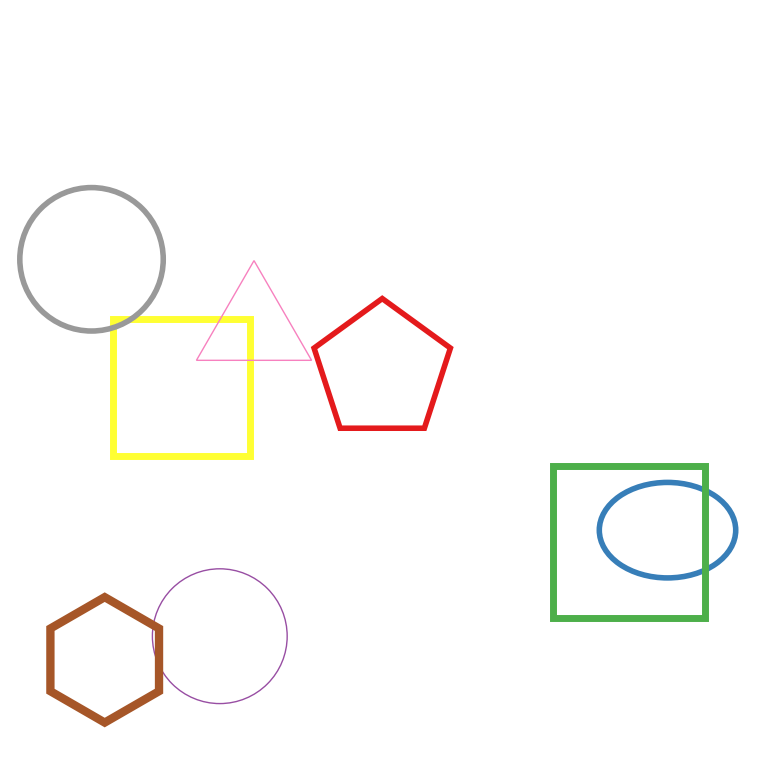[{"shape": "pentagon", "thickness": 2, "radius": 0.47, "center": [0.496, 0.519]}, {"shape": "oval", "thickness": 2, "radius": 0.44, "center": [0.867, 0.311]}, {"shape": "square", "thickness": 2.5, "radius": 0.49, "center": [0.817, 0.296]}, {"shape": "circle", "thickness": 0.5, "radius": 0.44, "center": [0.285, 0.174]}, {"shape": "square", "thickness": 2.5, "radius": 0.45, "center": [0.236, 0.496]}, {"shape": "hexagon", "thickness": 3, "radius": 0.41, "center": [0.136, 0.143]}, {"shape": "triangle", "thickness": 0.5, "radius": 0.43, "center": [0.33, 0.575]}, {"shape": "circle", "thickness": 2, "radius": 0.47, "center": [0.119, 0.663]}]